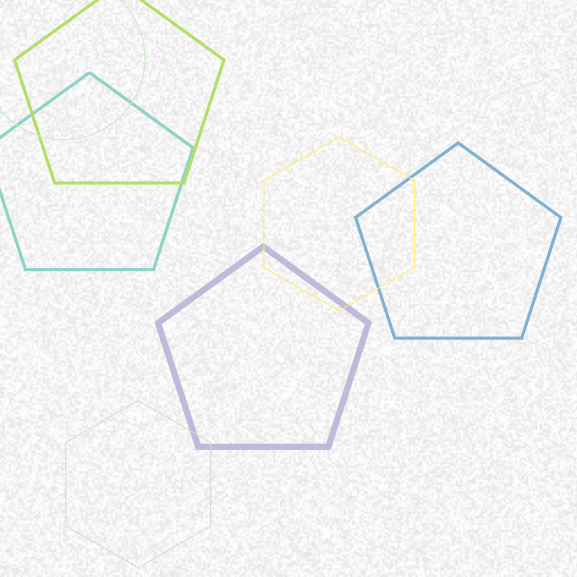[{"shape": "pentagon", "thickness": 1.5, "radius": 0.94, "center": [0.155, 0.685]}, {"shape": "pentagon", "thickness": 3, "radius": 0.96, "center": [0.456, 0.381]}, {"shape": "pentagon", "thickness": 1.5, "radius": 0.93, "center": [0.793, 0.565]}, {"shape": "pentagon", "thickness": 1.5, "radius": 0.95, "center": [0.207, 0.836]}, {"shape": "hexagon", "thickness": 0.5, "radius": 0.72, "center": [0.239, 0.161]}, {"shape": "circle", "thickness": 0.5, "radius": 0.7, "center": [0.11, 0.898]}, {"shape": "hexagon", "thickness": 0.5, "radius": 0.75, "center": [0.587, 0.611]}]